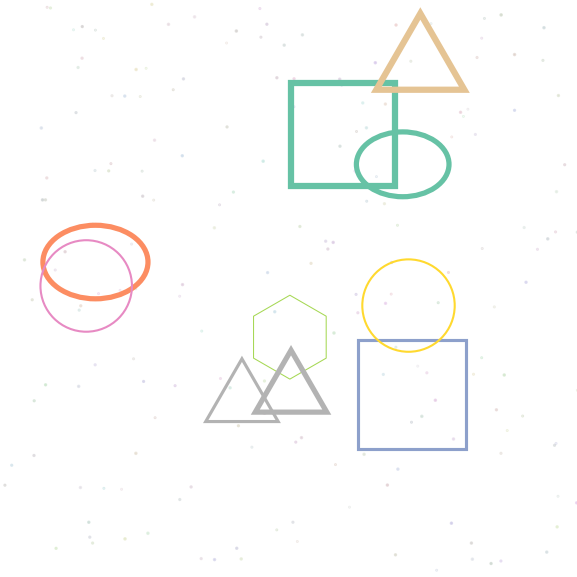[{"shape": "square", "thickness": 3, "radius": 0.45, "center": [0.594, 0.766]}, {"shape": "oval", "thickness": 2.5, "radius": 0.4, "center": [0.697, 0.715]}, {"shape": "oval", "thickness": 2.5, "radius": 0.45, "center": [0.165, 0.545]}, {"shape": "square", "thickness": 1.5, "radius": 0.47, "center": [0.713, 0.316]}, {"shape": "circle", "thickness": 1, "radius": 0.4, "center": [0.149, 0.504]}, {"shape": "hexagon", "thickness": 0.5, "radius": 0.36, "center": [0.502, 0.415]}, {"shape": "circle", "thickness": 1, "radius": 0.4, "center": [0.707, 0.47]}, {"shape": "triangle", "thickness": 3, "radius": 0.44, "center": [0.728, 0.888]}, {"shape": "triangle", "thickness": 2.5, "radius": 0.36, "center": [0.504, 0.321]}, {"shape": "triangle", "thickness": 1.5, "radius": 0.36, "center": [0.419, 0.305]}]